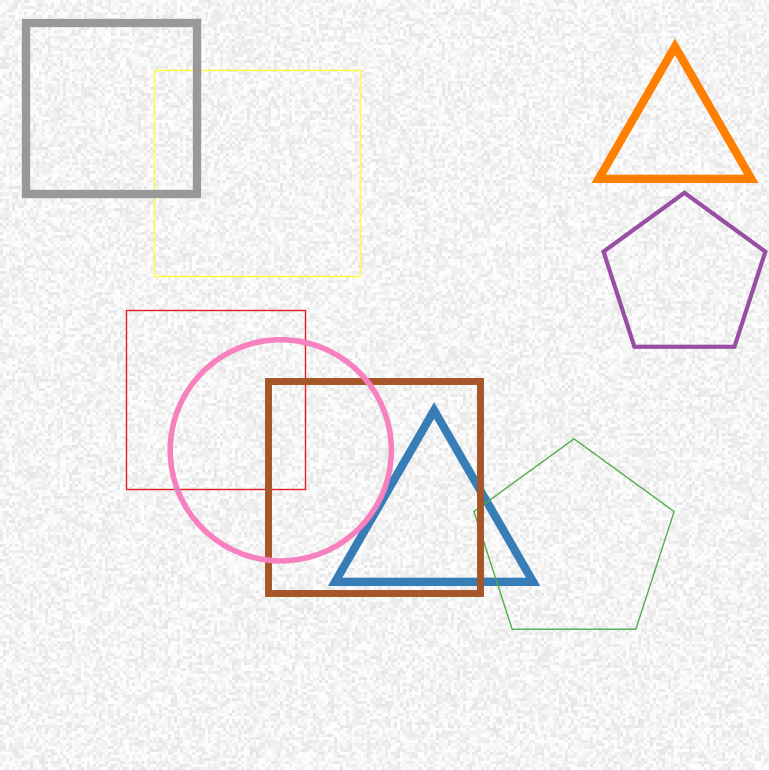[{"shape": "square", "thickness": 0.5, "radius": 0.58, "center": [0.28, 0.481]}, {"shape": "triangle", "thickness": 3, "radius": 0.74, "center": [0.564, 0.319]}, {"shape": "pentagon", "thickness": 0.5, "radius": 0.68, "center": [0.745, 0.293]}, {"shape": "pentagon", "thickness": 1.5, "radius": 0.55, "center": [0.889, 0.639]}, {"shape": "triangle", "thickness": 3, "radius": 0.57, "center": [0.877, 0.825]}, {"shape": "square", "thickness": 0.5, "radius": 0.67, "center": [0.334, 0.775]}, {"shape": "square", "thickness": 2.5, "radius": 0.69, "center": [0.486, 0.368]}, {"shape": "circle", "thickness": 2, "radius": 0.72, "center": [0.365, 0.415]}, {"shape": "square", "thickness": 3, "radius": 0.55, "center": [0.144, 0.859]}]